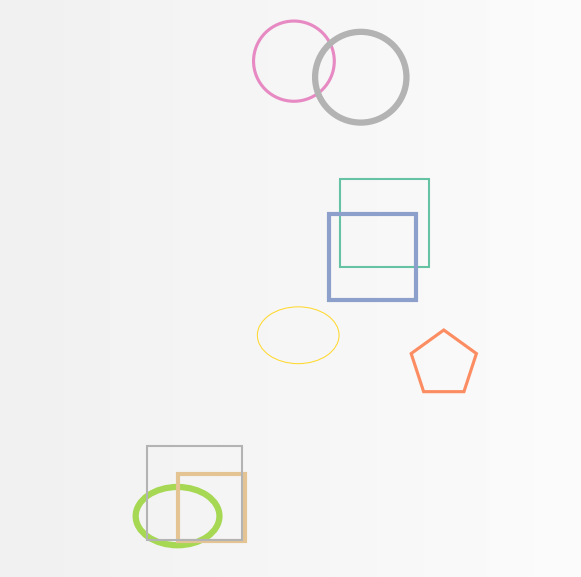[{"shape": "square", "thickness": 1, "radius": 0.38, "center": [0.662, 0.613]}, {"shape": "pentagon", "thickness": 1.5, "radius": 0.3, "center": [0.764, 0.369]}, {"shape": "square", "thickness": 2, "radius": 0.37, "center": [0.641, 0.554]}, {"shape": "circle", "thickness": 1.5, "radius": 0.35, "center": [0.506, 0.893]}, {"shape": "oval", "thickness": 3, "radius": 0.36, "center": [0.305, 0.105]}, {"shape": "oval", "thickness": 0.5, "radius": 0.35, "center": [0.513, 0.419]}, {"shape": "square", "thickness": 2, "radius": 0.29, "center": [0.364, 0.12]}, {"shape": "square", "thickness": 1, "radius": 0.41, "center": [0.335, 0.145]}, {"shape": "circle", "thickness": 3, "radius": 0.39, "center": [0.621, 0.865]}]